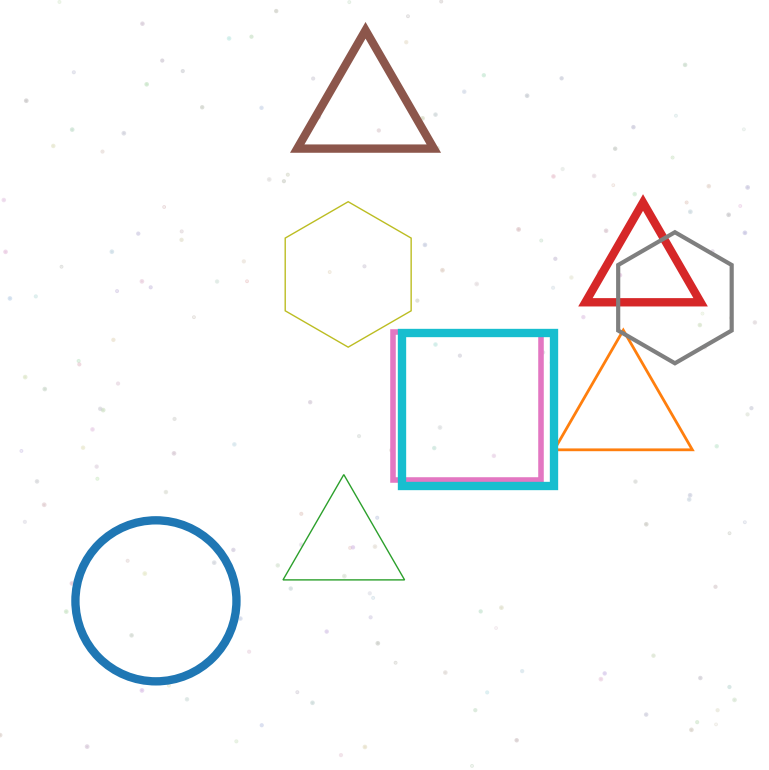[{"shape": "circle", "thickness": 3, "radius": 0.52, "center": [0.203, 0.22]}, {"shape": "triangle", "thickness": 1, "radius": 0.52, "center": [0.809, 0.468]}, {"shape": "triangle", "thickness": 0.5, "radius": 0.46, "center": [0.446, 0.292]}, {"shape": "triangle", "thickness": 3, "radius": 0.43, "center": [0.835, 0.651]}, {"shape": "triangle", "thickness": 3, "radius": 0.51, "center": [0.475, 0.858]}, {"shape": "square", "thickness": 2, "radius": 0.48, "center": [0.607, 0.473]}, {"shape": "hexagon", "thickness": 1.5, "radius": 0.43, "center": [0.877, 0.613]}, {"shape": "hexagon", "thickness": 0.5, "radius": 0.47, "center": [0.452, 0.644]}, {"shape": "square", "thickness": 3, "radius": 0.5, "center": [0.621, 0.469]}]